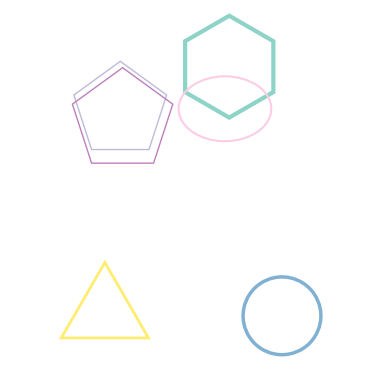[{"shape": "hexagon", "thickness": 3, "radius": 0.66, "center": [0.595, 0.827]}, {"shape": "pentagon", "thickness": 1, "radius": 0.63, "center": [0.312, 0.714]}, {"shape": "circle", "thickness": 2.5, "radius": 0.51, "center": [0.732, 0.18]}, {"shape": "oval", "thickness": 1.5, "radius": 0.6, "center": [0.584, 0.718]}, {"shape": "pentagon", "thickness": 1, "radius": 0.69, "center": [0.318, 0.687]}, {"shape": "triangle", "thickness": 2, "radius": 0.65, "center": [0.272, 0.188]}]